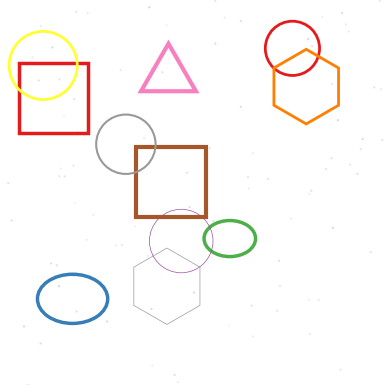[{"shape": "circle", "thickness": 2, "radius": 0.35, "center": [0.76, 0.874]}, {"shape": "square", "thickness": 2.5, "radius": 0.45, "center": [0.139, 0.745]}, {"shape": "oval", "thickness": 2.5, "radius": 0.46, "center": [0.189, 0.224]}, {"shape": "oval", "thickness": 2.5, "radius": 0.33, "center": [0.597, 0.38]}, {"shape": "circle", "thickness": 0.5, "radius": 0.41, "center": [0.471, 0.374]}, {"shape": "hexagon", "thickness": 2, "radius": 0.48, "center": [0.795, 0.775]}, {"shape": "circle", "thickness": 2, "radius": 0.44, "center": [0.112, 0.83]}, {"shape": "square", "thickness": 3, "radius": 0.46, "center": [0.444, 0.527]}, {"shape": "triangle", "thickness": 3, "radius": 0.41, "center": [0.438, 0.804]}, {"shape": "circle", "thickness": 1.5, "radius": 0.39, "center": [0.327, 0.625]}, {"shape": "hexagon", "thickness": 0.5, "radius": 0.5, "center": [0.433, 0.256]}]